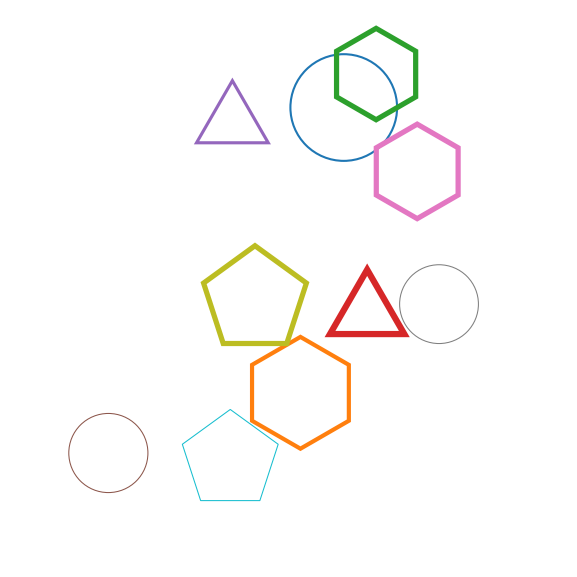[{"shape": "circle", "thickness": 1, "radius": 0.46, "center": [0.595, 0.813]}, {"shape": "hexagon", "thickness": 2, "radius": 0.48, "center": [0.52, 0.319]}, {"shape": "hexagon", "thickness": 2.5, "radius": 0.4, "center": [0.651, 0.871]}, {"shape": "triangle", "thickness": 3, "radius": 0.37, "center": [0.636, 0.458]}, {"shape": "triangle", "thickness": 1.5, "radius": 0.36, "center": [0.402, 0.788]}, {"shape": "circle", "thickness": 0.5, "radius": 0.34, "center": [0.188, 0.215]}, {"shape": "hexagon", "thickness": 2.5, "radius": 0.41, "center": [0.722, 0.702]}, {"shape": "circle", "thickness": 0.5, "radius": 0.34, "center": [0.76, 0.472]}, {"shape": "pentagon", "thickness": 2.5, "radius": 0.47, "center": [0.442, 0.48]}, {"shape": "pentagon", "thickness": 0.5, "radius": 0.44, "center": [0.399, 0.203]}]